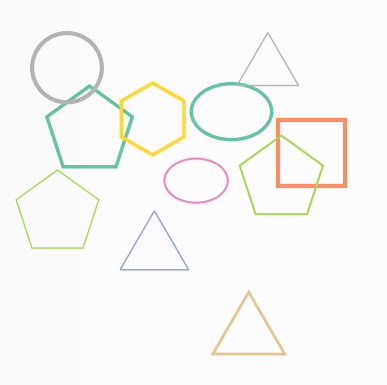[{"shape": "pentagon", "thickness": 2.5, "radius": 0.58, "center": [0.231, 0.661]}, {"shape": "oval", "thickness": 2.5, "radius": 0.52, "center": [0.597, 0.71]}, {"shape": "square", "thickness": 3, "radius": 0.43, "center": [0.803, 0.602]}, {"shape": "triangle", "thickness": 1, "radius": 0.51, "center": [0.398, 0.35]}, {"shape": "oval", "thickness": 1.5, "radius": 0.41, "center": [0.506, 0.531]}, {"shape": "pentagon", "thickness": 1, "radius": 0.56, "center": [0.148, 0.446]}, {"shape": "pentagon", "thickness": 1.5, "radius": 0.56, "center": [0.726, 0.535]}, {"shape": "hexagon", "thickness": 2.5, "radius": 0.47, "center": [0.394, 0.691]}, {"shape": "triangle", "thickness": 2, "radius": 0.54, "center": [0.642, 0.134]}, {"shape": "triangle", "thickness": 1, "radius": 0.46, "center": [0.691, 0.824]}, {"shape": "circle", "thickness": 3, "radius": 0.45, "center": [0.173, 0.824]}]